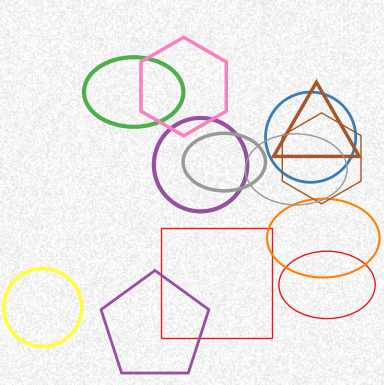[{"shape": "oval", "thickness": 1, "radius": 0.63, "center": [0.849, 0.26]}, {"shape": "square", "thickness": 1, "radius": 0.72, "center": [0.561, 0.265]}, {"shape": "circle", "thickness": 2, "radius": 0.59, "center": [0.807, 0.644]}, {"shape": "oval", "thickness": 3, "radius": 0.65, "center": [0.347, 0.761]}, {"shape": "pentagon", "thickness": 2, "radius": 0.74, "center": [0.402, 0.15]}, {"shape": "circle", "thickness": 3, "radius": 0.61, "center": [0.521, 0.572]}, {"shape": "oval", "thickness": 1.5, "radius": 0.73, "center": [0.84, 0.382]}, {"shape": "circle", "thickness": 2.5, "radius": 0.51, "center": [0.111, 0.201]}, {"shape": "hexagon", "thickness": 1, "radius": 0.59, "center": [0.835, 0.589]}, {"shape": "triangle", "thickness": 2.5, "radius": 0.64, "center": [0.822, 0.658]}, {"shape": "hexagon", "thickness": 2.5, "radius": 0.64, "center": [0.477, 0.775]}, {"shape": "oval", "thickness": 1, "radius": 0.66, "center": [0.769, 0.56]}, {"shape": "oval", "thickness": 2.5, "radius": 0.53, "center": [0.583, 0.579]}]